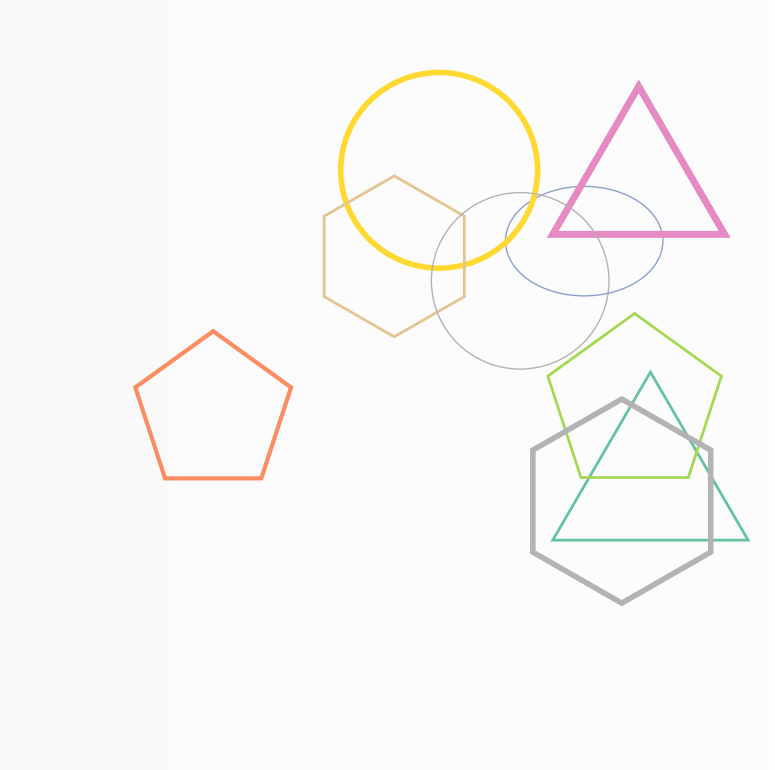[{"shape": "triangle", "thickness": 1, "radius": 0.73, "center": [0.839, 0.371]}, {"shape": "pentagon", "thickness": 1.5, "radius": 0.53, "center": [0.275, 0.464]}, {"shape": "oval", "thickness": 0.5, "radius": 0.51, "center": [0.754, 0.687]}, {"shape": "triangle", "thickness": 2.5, "radius": 0.64, "center": [0.824, 0.76]}, {"shape": "pentagon", "thickness": 1, "radius": 0.59, "center": [0.819, 0.475]}, {"shape": "circle", "thickness": 2, "radius": 0.64, "center": [0.567, 0.779]}, {"shape": "hexagon", "thickness": 1, "radius": 0.52, "center": [0.509, 0.667]}, {"shape": "hexagon", "thickness": 2, "radius": 0.66, "center": [0.802, 0.349]}, {"shape": "circle", "thickness": 0.5, "radius": 0.57, "center": [0.671, 0.635]}]